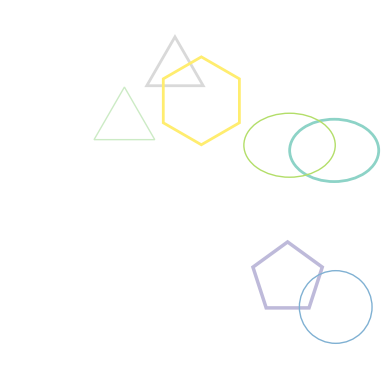[{"shape": "oval", "thickness": 2, "radius": 0.58, "center": [0.868, 0.609]}, {"shape": "pentagon", "thickness": 2.5, "radius": 0.47, "center": [0.747, 0.277]}, {"shape": "circle", "thickness": 1, "radius": 0.47, "center": [0.872, 0.203]}, {"shape": "oval", "thickness": 1, "radius": 0.59, "center": [0.752, 0.623]}, {"shape": "triangle", "thickness": 2, "radius": 0.42, "center": [0.454, 0.82]}, {"shape": "triangle", "thickness": 1, "radius": 0.46, "center": [0.323, 0.683]}, {"shape": "hexagon", "thickness": 2, "radius": 0.57, "center": [0.523, 0.738]}]